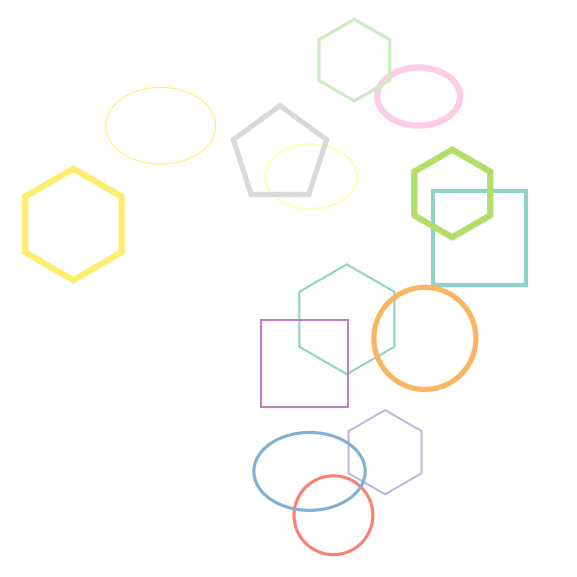[{"shape": "square", "thickness": 2, "radius": 0.4, "center": [0.83, 0.587]}, {"shape": "hexagon", "thickness": 1, "radius": 0.48, "center": [0.601, 0.446]}, {"shape": "oval", "thickness": 1, "radius": 0.4, "center": [0.538, 0.693]}, {"shape": "hexagon", "thickness": 1, "radius": 0.36, "center": [0.667, 0.216]}, {"shape": "circle", "thickness": 1.5, "radius": 0.34, "center": [0.577, 0.107]}, {"shape": "oval", "thickness": 1.5, "radius": 0.48, "center": [0.536, 0.183]}, {"shape": "circle", "thickness": 2.5, "radius": 0.44, "center": [0.736, 0.413]}, {"shape": "hexagon", "thickness": 3, "radius": 0.38, "center": [0.783, 0.664]}, {"shape": "oval", "thickness": 3, "radius": 0.36, "center": [0.725, 0.832]}, {"shape": "pentagon", "thickness": 2.5, "radius": 0.42, "center": [0.485, 0.731]}, {"shape": "square", "thickness": 1, "radius": 0.38, "center": [0.527, 0.37]}, {"shape": "hexagon", "thickness": 1.5, "radius": 0.35, "center": [0.614, 0.895]}, {"shape": "oval", "thickness": 0.5, "radius": 0.48, "center": [0.278, 0.781]}, {"shape": "hexagon", "thickness": 3, "radius": 0.48, "center": [0.127, 0.611]}]